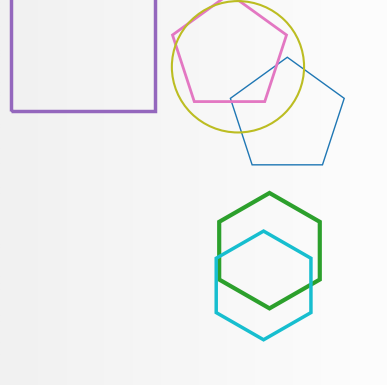[{"shape": "pentagon", "thickness": 1, "radius": 0.77, "center": [0.741, 0.697]}, {"shape": "hexagon", "thickness": 3, "radius": 0.75, "center": [0.695, 0.349]}, {"shape": "square", "thickness": 2.5, "radius": 0.93, "center": [0.214, 0.899]}, {"shape": "pentagon", "thickness": 2, "radius": 0.77, "center": [0.592, 0.861]}, {"shape": "circle", "thickness": 1.5, "radius": 0.85, "center": [0.614, 0.827]}, {"shape": "hexagon", "thickness": 2.5, "radius": 0.71, "center": [0.68, 0.259]}]